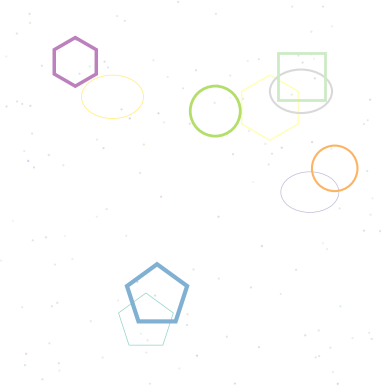[{"shape": "pentagon", "thickness": 0.5, "radius": 0.37, "center": [0.379, 0.164]}, {"shape": "hexagon", "thickness": 1, "radius": 0.42, "center": [0.701, 0.72]}, {"shape": "oval", "thickness": 0.5, "radius": 0.38, "center": [0.805, 0.501]}, {"shape": "pentagon", "thickness": 3, "radius": 0.41, "center": [0.408, 0.232]}, {"shape": "circle", "thickness": 1.5, "radius": 0.3, "center": [0.869, 0.563]}, {"shape": "circle", "thickness": 2, "radius": 0.32, "center": [0.559, 0.711]}, {"shape": "oval", "thickness": 1.5, "radius": 0.4, "center": [0.782, 0.763]}, {"shape": "hexagon", "thickness": 2.5, "radius": 0.32, "center": [0.196, 0.839]}, {"shape": "square", "thickness": 2, "radius": 0.31, "center": [0.783, 0.802]}, {"shape": "oval", "thickness": 0.5, "radius": 0.4, "center": [0.292, 0.749]}]